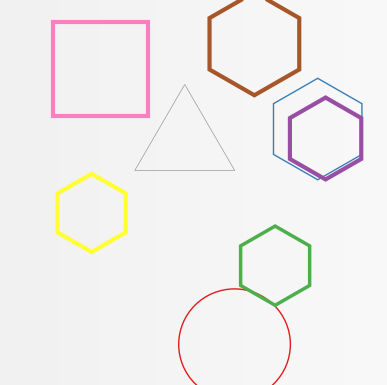[{"shape": "circle", "thickness": 1, "radius": 0.72, "center": [0.605, 0.106]}, {"shape": "hexagon", "thickness": 1, "radius": 0.66, "center": [0.82, 0.665]}, {"shape": "hexagon", "thickness": 2.5, "radius": 0.51, "center": [0.71, 0.31]}, {"shape": "hexagon", "thickness": 3, "radius": 0.53, "center": [0.84, 0.64]}, {"shape": "hexagon", "thickness": 3, "radius": 0.51, "center": [0.237, 0.447]}, {"shape": "hexagon", "thickness": 3, "radius": 0.67, "center": [0.656, 0.886]}, {"shape": "square", "thickness": 3, "radius": 0.61, "center": [0.26, 0.822]}, {"shape": "triangle", "thickness": 0.5, "radius": 0.74, "center": [0.477, 0.632]}]